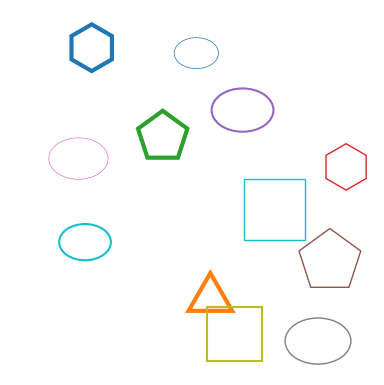[{"shape": "hexagon", "thickness": 3, "radius": 0.3, "center": [0.238, 0.876]}, {"shape": "oval", "thickness": 0.5, "radius": 0.29, "center": [0.51, 0.862]}, {"shape": "triangle", "thickness": 3, "radius": 0.33, "center": [0.546, 0.225]}, {"shape": "pentagon", "thickness": 3, "radius": 0.34, "center": [0.423, 0.645]}, {"shape": "hexagon", "thickness": 1, "radius": 0.3, "center": [0.899, 0.567]}, {"shape": "oval", "thickness": 1.5, "radius": 0.4, "center": [0.63, 0.714]}, {"shape": "pentagon", "thickness": 1, "radius": 0.42, "center": [0.857, 0.322]}, {"shape": "oval", "thickness": 0.5, "radius": 0.38, "center": [0.204, 0.588]}, {"shape": "oval", "thickness": 1, "radius": 0.43, "center": [0.826, 0.114]}, {"shape": "square", "thickness": 1.5, "radius": 0.36, "center": [0.609, 0.133]}, {"shape": "square", "thickness": 1, "radius": 0.39, "center": [0.713, 0.457]}, {"shape": "oval", "thickness": 1.5, "radius": 0.34, "center": [0.221, 0.371]}]